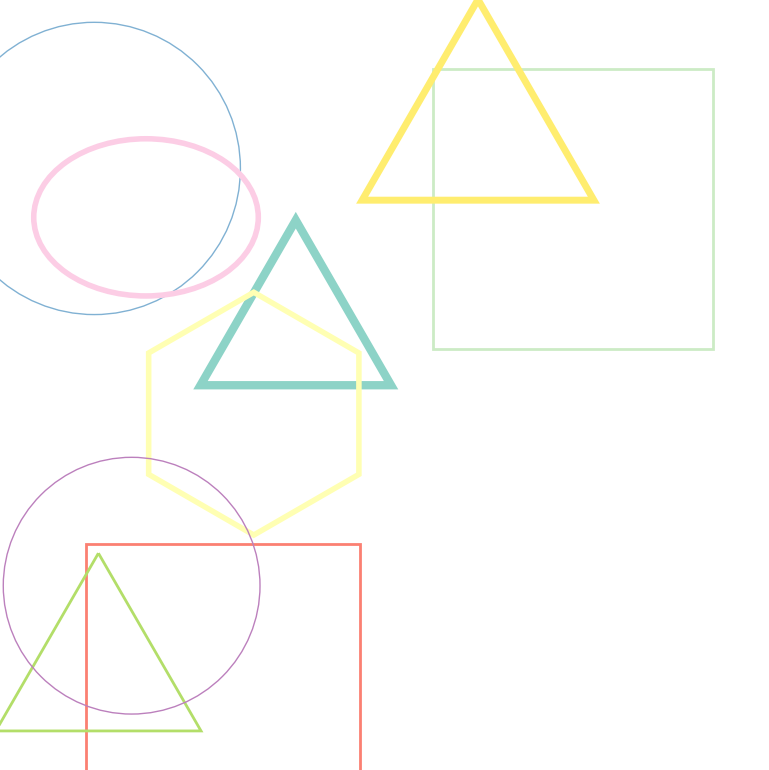[{"shape": "triangle", "thickness": 3, "radius": 0.71, "center": [0.384, 0.571]}, {"shape": "hexagon", "thickness": 2, "radius": 0.79, "center": [0.33, 0.463]}, {"shape": "square", "thickness": 1, "radius": 0.89, "center": [0.29, 0.115]}, {"shape": "circle", "thickness": 0.5, "radius": 0.95, "center": [0.122, 0.781]}, {"shape": "triangle", "thickness": 1, "radius": 0.77, "center": [0.128, 0.128]}, {"shape": "oval", "thickness": 2, "radius": 0.73, "center": [0.19, 0.718]}, {"shape": "circle", "thickness": 0.5, "radius": 0.83, "center": [0.171, 0.239]}, {"shape": "square", "thickness": 1, "radius": 0.91, "center": [0.744, 0.729]}, {"shape": "triangle", "thickness": 2.5, "radius": 0.87, "center": [0.621, 0.827]}]